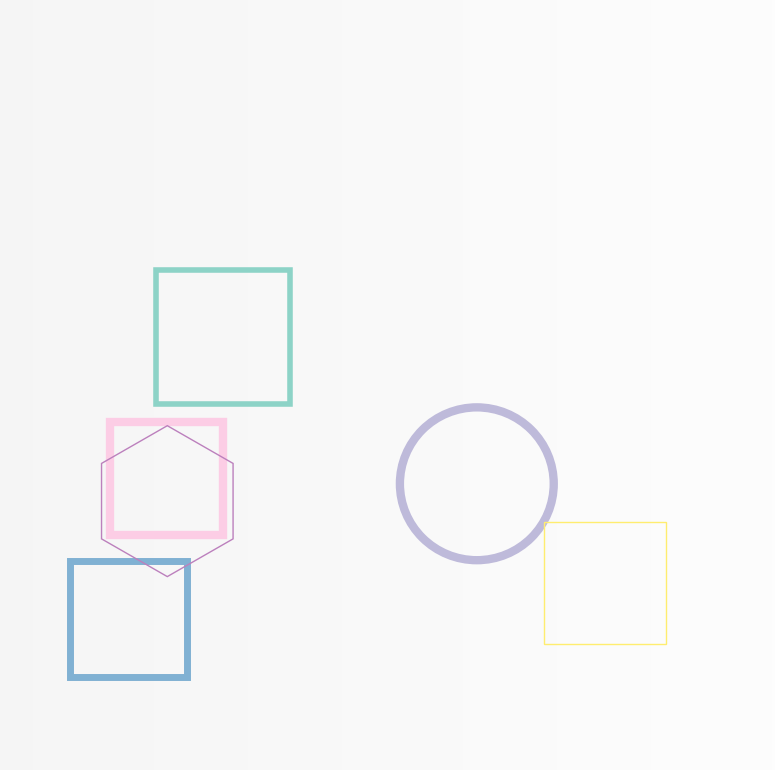[{"shape": "square", "thickness": 2, "radius": 0.43, "center": [0.288, 0.563]}, {"shape": "circle", "thickness": 3, "radius": 0.5, "center": [0.615, 0.372]}, {"shape": "square", "thickness": 2.5, "radius": 0.38, "center": [0.166, 0.197]}, {"shape": "square", "thickness": 3, "radius": 0.36, "center": [0.215, 0.379]}, {"shape": "hexagon", "thickness": 0.5, "radius": 0.49, "center": [0.216, 0.349]}, {"shape": "square", "thickness": 0.5, "radius": 0.4, "center": [0.781, 0.243]}]